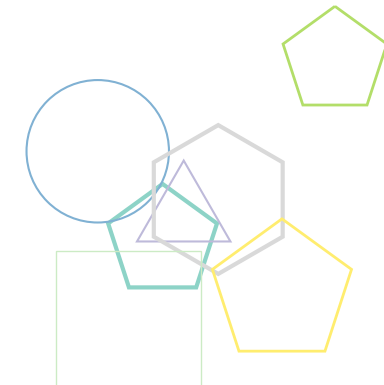[{"shape": "pentagon", "thickness": 3, "radius": 0.74, "center": [0.422, 0.374]}, {"shape": "triangle", "thickness": 1.5, "radius": 0.7, "center": [0.477, 0.443]}, {"shape": "circle", "thickness": 1.5, "radius": 0.92, "center": [0.254, 0.607]}, {"shape": "pentagon", "thickness": 2, "radius": 0.71, "center": [0.87, 0.842]}, {"shape": "hexagon", "thickness": 3, "radius": 0.97, "center": [0.567, 0.482]}, {"shape": "square", "thickness": 1, "radius": 0.94, "center": [0.333, 0.159]}, {"shape": "pentagon", "thickness": 2, "radius": 0.95, "center": [0.732, 0.242]}]